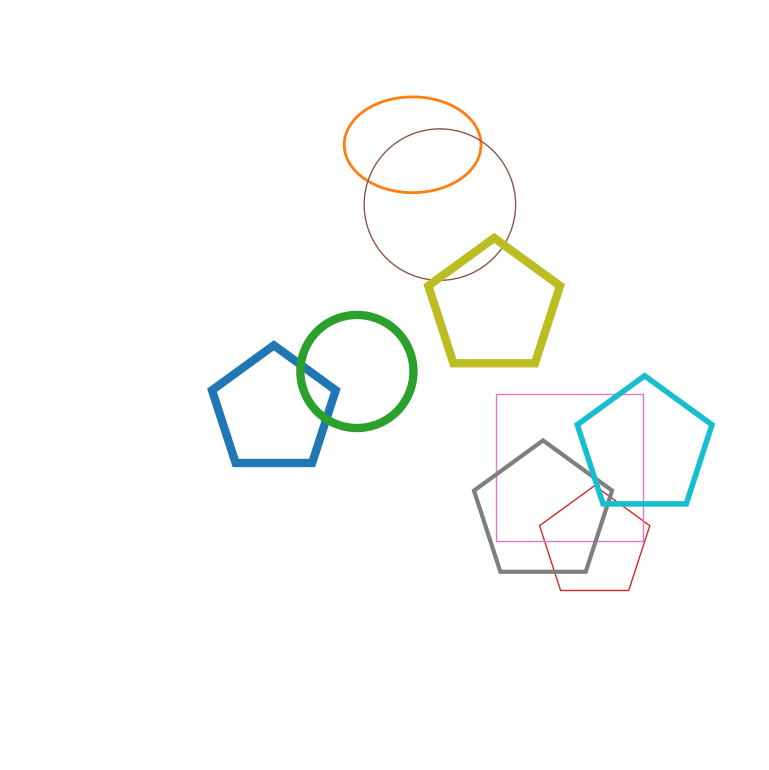[{"shape": "pentagon", "thickness": 3, "radius": 0.42, "center": [0.356, 0.467]}, {"shape": "oval", "thickness": 1, "radius": 0.44, "center": [0.536, 0.812]}, {"shape": "circle", "thickness": 3, "radius": 0.37, "center": [0.464, 0.518]}, {"shape": "pentagon", "thickness": 0.5, "radius": 0.38, "center": [0.772, 0.294]}, {"shape": "circle", "thickness": 0.5, "radius": 0.49, "center": [0.571, 0.734]}, {"shape": "square", "thickness": 0.5, "radius": 0.48, "center": [0.739, 0.393]}, {"shape": "pentagon", "thickness": 1.5, "radius": 0.47, "center": [0.705, 0.334]}, {"shape": "pentagon", "thickness": 3, "radius": 0.45, "center": [0.642, 0.601]}, {"shape": "pentagon", "thickness": 2, "radius": 0.46, "center": [0.837, 0.42]}]